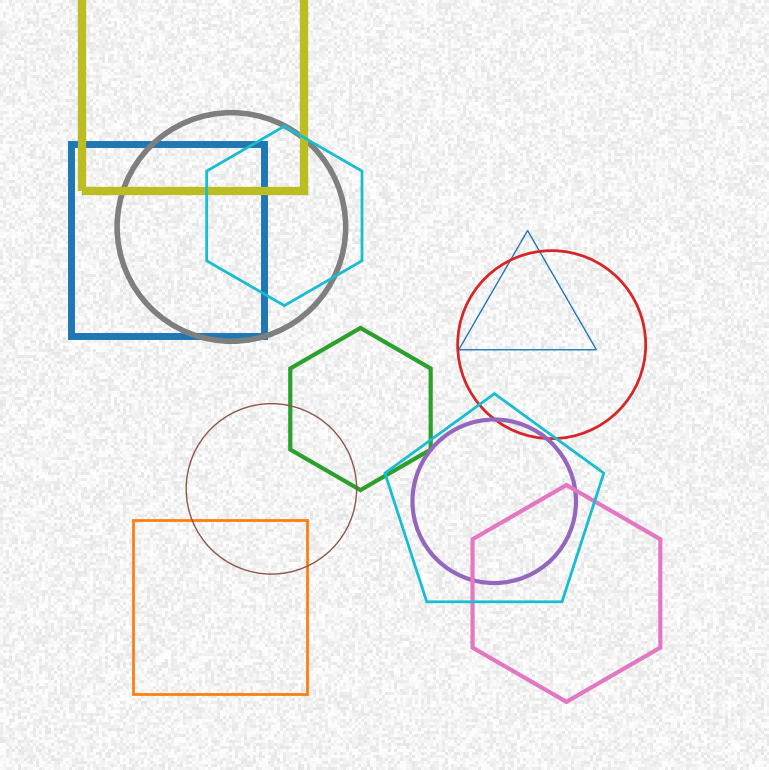[{"shape": "triangle", "thickness": 0.5, "radius": 0.52, "center": [0.685, 0.597]}, {"shape": "square", "thickness": 2.5, "radius": 0.63, "center": [0.218, 0.688]}, {"shape": "square", "thickness": 1, "radius": 0.56, "center": [0.285, 0.211]}, {"shape": "hexagon", "thickness": 1.5, "radius": 0.53, "center": [0.468, 0.469]}, {"shape": "circle", "thickness": 1, "radius": 0.61, "center": [0.716, 0.552]}, {"shape": "circle", "thickness": 1.5, "radius": 0.53, "center": [0.642, 0.349]}, {"shape": "circle", "thickness": 0.5, "radius": 0.55, "center": [0.352, 0.365]}, {"shape": "hexagon", "thickness": 1.5, "radius": 0.7, "center": [0.736, 0.229]}, {"shape": "circle", "thickness": 2, "radius": 0.74, "center": [0.301, 0.705]}, {"shape": "square", "thickness": 3, "radius": 0.72, "center": [0.25, 0.896]}, {"shape": "pentagon", "thickness": 1, "radius": 0.75, "center": [0.642, 0.339]}, {"shape": "hexagon", "thickness": 1, "radius": 0.58, "center": [0.369, 0.72]}]